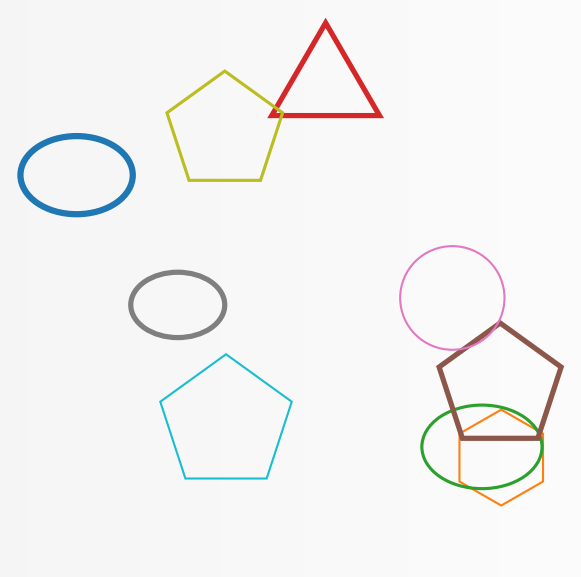[{"shape": "oval", "thickness": 3, "radius": 0.48, "center": [0.132, 0.696]}, {"shape": "hexagon", "thickness": 1, "radius": 0.41, "center": [0.862, 0.207]}, {"shape": "oval", "thickness": 1.5, "radius": 0.52, "center": [0.829, 0.225]}, {"shape": "triangle", "thickness": 2.5, "radius": 0.54, "center": [0.56, 0.853]}, {"shape": "pentagon", "thickness": 2.5, "radius": 0.55, "center": [0.86, 0.329]}, {"shape": "circle", "thickness": 1, "radius": 0.45, "center": [0.778, 0.483]}, {"shape": "oval", "thickness": 2.5, "radius": 0.4, "center": [0.306, 0.471]}, {"shape": "pentagon", "thickness": 1.5, "radius": 0.52, "center": [0.387, 0.771]}, {"shape": "pentagon", "thickness": 1, "radius": 0.59, "center": [0.389, 0.267]}]